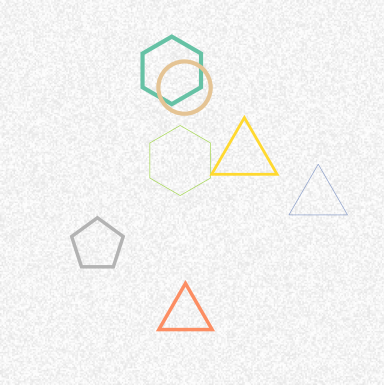[{"shape": "hexagon", "thickness": 3, "radius": 0.44, "center": [0.446, 0.817]}, {"shape": "triangle", "thickness": 2.5, "radius": 0.4, "center": [0.482, 0.184]}, {"shape": "triangle", "thickness": 0.5, "radius": 0.44, "center": [0.827, 0.486]}, {"shape": "hexagon", "thickness": 0.5, "radius": 0.46, "center": [0.468, 0.583]}, {"shape": "triangle", "thickness": 2, "radius": 0.49, "center": [0.635, 0.596]}, {"shape": "circle", "thickness": 3, "radius": 0.34, "center": [0.479, 0.773]}, {"shape": "pentagon", "thickness": 2.5, "radius": 0.35, "center": [0.253, 0.364]}]